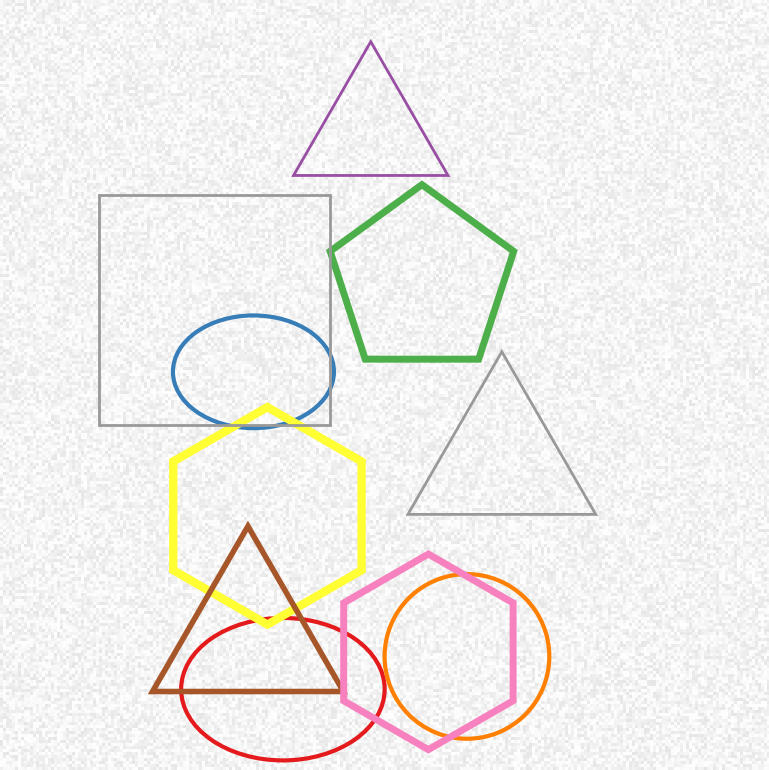[{"shape": "oval", "thickness": 1.5, "radius": 0.66, "center": [0.367, 0.105]}, {"shape": "oval", "thickness": 1.5, "radius": 0.52, "center": [0.329, 0.517]}, {"shape": "pentagon", "thickness": 2.5, "radius": 0.63, "center": [0.548, 0.635]}, {"shape": "triangle", "thickness": 1, "radius": 0.58, "center": [0.481, 0.83]}, {"shape": "circle", "thickness": 1.5, "radius": 0.53, "center": [0.606, 0.147]}, {"shape": "hexagon", "thickness": 3, "radius": 0.71, "center": [0.347, 0.33]}, {"shape": "triangle", "thickness": 2, "radius": 0.72, "center": [0.322, 0.173]}, {"shape": "hexagon", "thickness": 2.5, "radius": 0.64, "center": [0.556, 0.153]}, {"shape": "triangle", "thickness": 1, "radius": 0.7, "center": [0.652, 0.402]}, {"shape": "square", "thickness": 1, "radius": 0.75, "center": [0.279, 0.597]}]